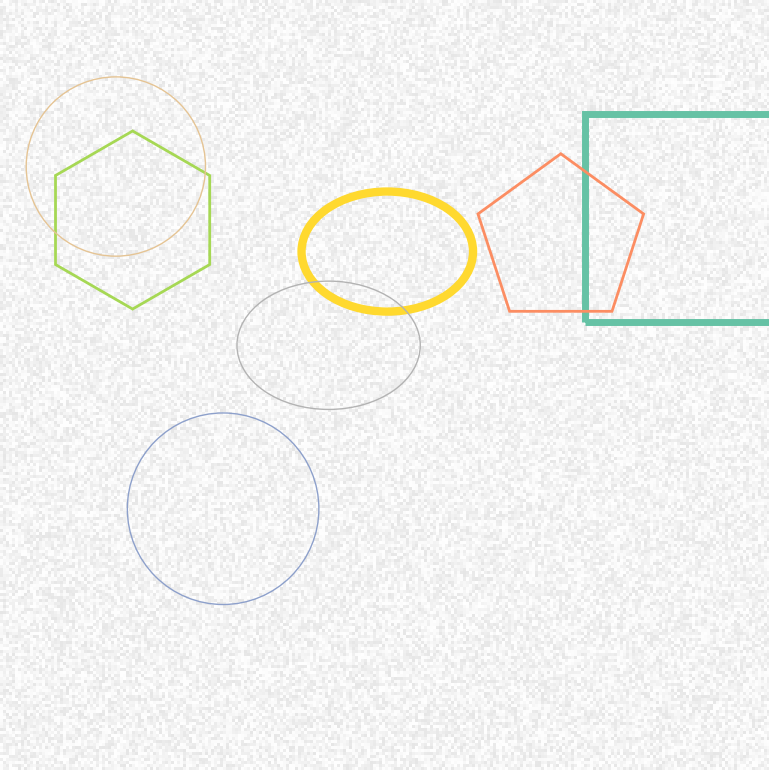[{"shape": "square", "thickness": 2.5, "radius": 0.68, "center": [0.896, 0.717]}, {"shape": "pentagon", "thickness": 1, "radius": 0.57, "center": [0.728, 0.687]}, {"shape": "circle", "thickness": 0.5, "radius": 0.62, "center": [0.29, 0.339]}, {"shape": "hexagon", "thickness": 1, "radius": 0.58, "center": [0.172, 0.714]}, {"shape": "oval", "thickness": 3, "radius": 0.56, "center": [0.503, 0.673]}, {"shape": "circle", "thickness": 0.5, "radius": 0.58, "center": [0.15, 0.784]}, {"shape": "oval", "thickness": 0.5, "radius": 0.6, "center": [0.427, 0.552]}]